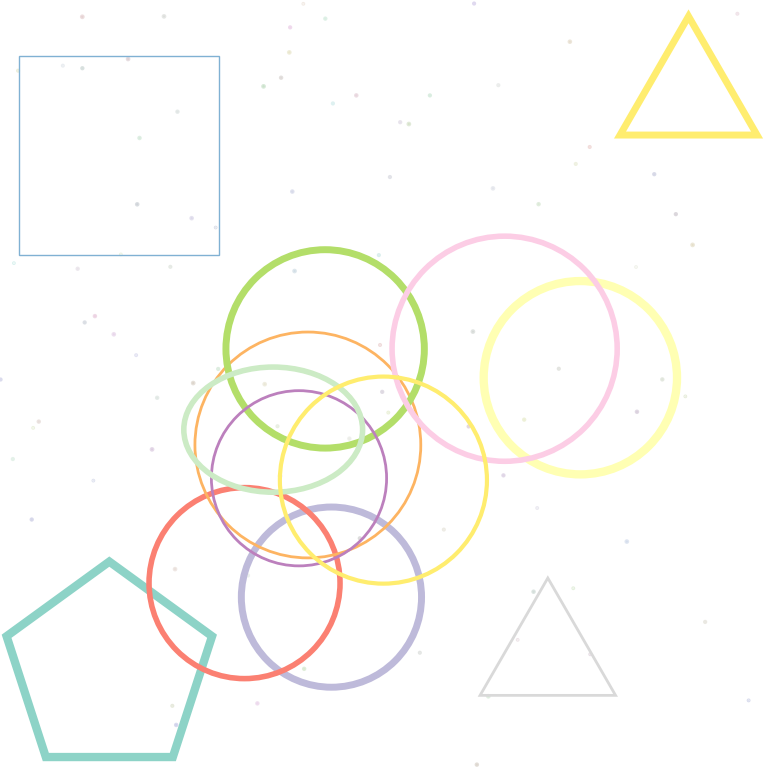[{"shape": "pentagon", "thickness": 3, "radius": 0.7, "center": [0.142, 0.13]}, {"shape": "circle", "thickness": 3, "radius": 0.63, "center": [0.754, 0.509]}, {"shape": "circle", "thickness": 2.5, "radius": 0.59, "center": [0.43, 0.225]}, {"shape": "circle", "thickness": 2, "radius": 0.62, "center": [0.318, 0.243]}, {"shape": "square", "thickness": 0.5, "radius": 0.65, "center": [0.154, 0.798]}, {"shape": "circle", "thickness": 1, "radius": 0.73, "center": [0.4, 0.422]}, {"shape": "circle", "thickness": 2.5, "radius": 0.64, "center": [0.422, 0.547]}, {"shape": "circle", "thickness": 2, "radius": 0.73, "center": [0.655, 0.547]}, {"shape": "triangle", "thickness": 1, "radius": 0.51, "center": [0.711, 0.148]}, {"shape": "circle", "thickness": 1, "radius": 0.57, "center": [0.388, 0.379]}, {"shape": "oval", "thickness": 2, "radius": 0.58, "center": [0.355, 0.442]}, {"shape": "triangle", "thickness": 2.5, "radius": 0.51, "center": [0.894, 0.876]}, {"shape": "circle", "thickness": 1.5, "radius": 0.67, "center": [0.498, 0.376]}]